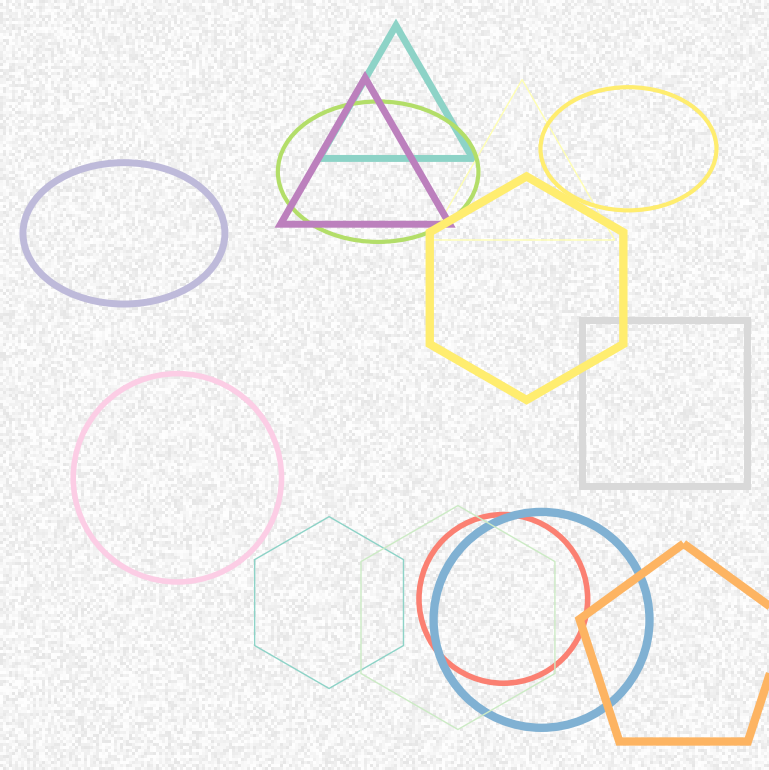[{"shape": "hexagon", "thickness": 0.5, "radius": 0.56, "center": [0.427, 0.217]}, {"shape": "triangle", "thickness": 2.5, "radius": 0.58, "center": [0.514, 0.852]}, {"shape": "triangle", "thickness": 0.5, "radius": 0.69, "center": [0.678, 0.758]}, {"shape": "oval", "thickness": 2.5, "radius": 0.66, "center": [0.161, 0.697]}, {"shape": "circle", "thickness": 2, "radius": 0.55, "center": [0.654, 0.222]}, {"shape": "circle", "thickness": 3, "radius": 0.7, "center": [0.703, 0.195]}, {"shape": "pentagon", "thickness": 3, "radius": 0.71, "center": [0.888, 0.152]}, {"shape": "oval", "thickness": 1.5, "radius": 0.65, "center": [0.491, 0.777]}, {"shape": "circle", "thickness": 2, "radius": 0.68, "center": [0.23, 0.379]}, {"shape": "square", "thickness": 2.5, "radius": 0.54, "center": [0.863, 0.477]}, {"shape": "triangle", "thickness": 2.5, "radius": 0.63, "center": [0.474, 0.772]}, {"shape": "hexagon", "thickness": 0.5, "radius": 0.73, "center": [0.595, 0.198]}, {"shape": "oval", "thickness": 1.5, "radius": 0.57, "center": [0.816, 0.807]}, {"shape": "hexagon", "thickness": 3, "radius": 0.73, "center": [0.684, 0.626]}]